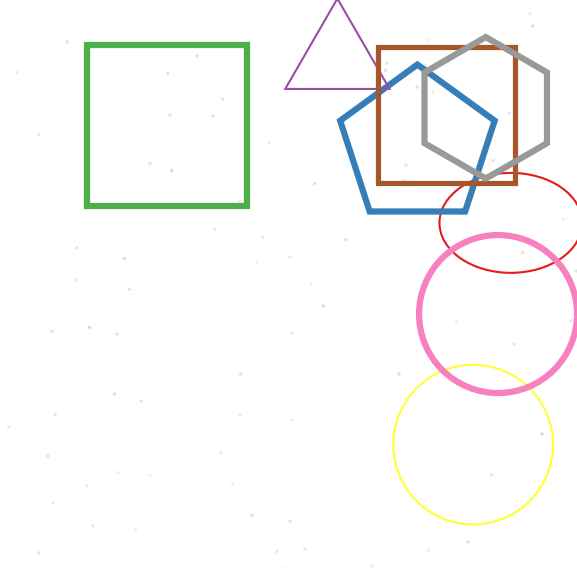[{"shape": "oval", "thickness": 1, "radius": 0.62, "center": [0.885, 0.613]}, {"shape": "pentagon", "thickness": 3, "radius": 0.7, "center": [0.723, 0.747]}, {"shape": "square", "thickness": 3, "radius": 0.69, "center": [0.289, 0.782]}, {"shape": "triangle", "thickness": 1, "radius": 0.52, "center": [0.584, 0.897]}, {"shape": "circle", "thickness": 1, "radius": 0.69, "center": [0.819, 0.229]}, {"shape": "square", "thickness": 2.5, "radius": 0.59, "center": [0.773, 0.8]}, {"shape": "circle", "thickness": 3, "radius": 0.68, "center": [0.862, 0.455]}, {"shape": "hexagon", "thickness": 3, "radius": 0.61, "center": [0.841, 0.812]}]